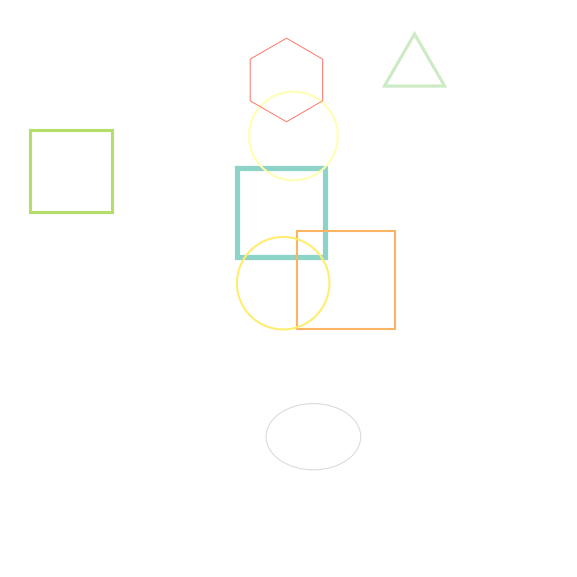[{"shape": "square", "thickness": 2.5, "radius": 0.38, "center": [0.486, 0.631]}, {"shape": "circle", "thickness": 1, "radius": 0.38, "center": [0.508, 0.764]}, {"shape": "hexagon", "thickness": 0.5, "radius": 0.36, "center": [0.496, 0.861]}, {"shape": "square", "thickness": 1, "radius": 0.43, "center": [0.599, 0.514]}, {"shape": "square", "thickness": 1.5, "radius": 0.35, "center": [0.123, 0.702]}, {"shape": "oval", "thickness": 0.5, "radius": 0.41, "center": [0.543, 0.243]}, {"shape": "triangle", "thickness": 1.5, "radius": 0.3, "center": [0.718, 0.88]}, {"shape": "circle", "thickness": 1, "radius": 0.4, "center": [0.49, 0.509]}]